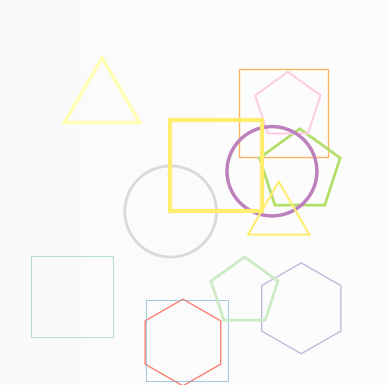[{"shape": "square", "thickness": 0.5, "radius": 0.53, "center": [0.185, 0.23]}, {"shape": "triangle", "thickness": 2.5, "radius": 0.56, "center": [0.263, 0.738]}, {"shape": "hexagon", "thickness": 1, "radius": 0.59, "center": [0.777, 0.199]}, {"shape": "hexagon", "thickness": 1, "radius": 0.56, "center": [0.472, 0.11]}, {"shape": "square", "thickness": 0.5, "radius": 0.53, "center": [0.482, 0.116]}, {"shape": "square", "thickness": 1, "radius": 0.57, "center": [0.73, 0.707]}, {"shape": "pentagon", "thickness": 2, "radius": 0.55, "center": [0.774, 0.556]}, {"shape": "pentagon", "thickness": 1.5, "radius": 0.44, "center": [0.743, 0.725]}, {"shape": "circle", "thickness": 2, "radius": 0.59, "center": [0.44, 0.451]}, {"shape": "circle", "thickness": 2.5, "radius": 0.58, "center": [0.702, 0.555]}, {"shape": "pentagon", "thickness": 2, "radius": 0.45, "center": [0.631, 0.242]}, {"shape": "triangle", "thickness": 1.5, "radius": 0.46, "center": [0.719, 0.436]}, {"shape": "square", "thickness": 3, "radius": 0.59, "center": [0.557, 0.57]}]